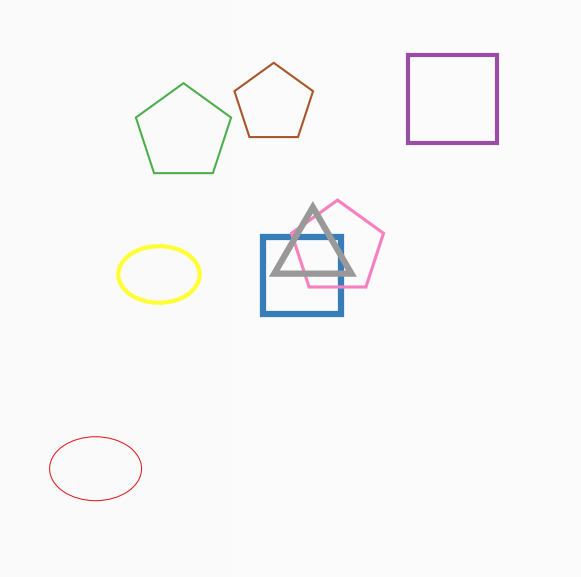[{"shape": "oval", "thickness": 0.5, "radius": 0.4, "center": [0.164, 0.188]}, {"shape": "square", "thickness": 3, "radius": 0.34, "center": [0.52, 0.522]}, {"shape": "pentagon", "thickness": 1, "radius": 0.43, "center": [0.316, 0.769]}, {"shape": "square", "thickness": 2, "radius": 0.38, "center": [0.779, 0.827]}, {"shape": "oval", "thickness": 2, "radius": 0.35, "center": [0.274, 0.524]}, {"shape": "pentagon", "thickness": 1, "radius": 0.36, "center": [0.471, 0.819]}, {"shape": "pentagon", "thickness": 1.5, "radius": 0.42, "center": [0.581, 0.569]}, {"shape": "triangle", "thickness": 3, "radius": 0.38, "center": [0.538, 0.564]}]